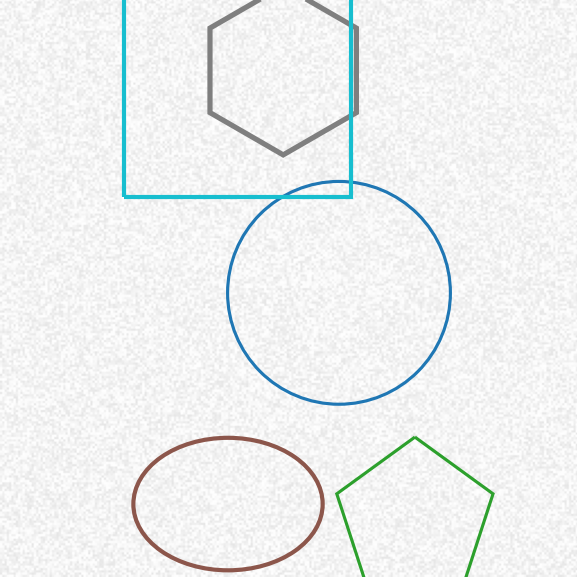[{"shape": "circle", "thickness": 1.5, "radius": 0.96, "center": [0.587, 0.492]}, {"shape": "pentagon", "thickness": 1.5, "radius": 0.71, "center": [0.718, 0.1]}, {"shape": "oval", "thickness": 2, "radius": 0.82, "center": [0.395, 0.126]}, {"shape": "hexagon", "thickness": 2.5, "radius": 0.73, "center": [0.49, 0.877]}, {"shape": "square", "thickness": 2, "radius": 0.98, "center": [0.411, 0.854]}]